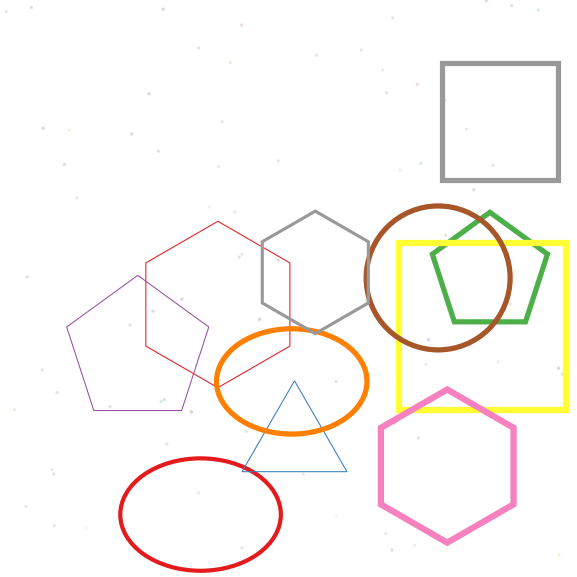[{"shape": "oval", "thickness": 2, "radius": 0.7, "center": [0.347, 0.108]}, {"shape": "hexagon", "thickness": 0.5, "radius": 0.72, "center": [0.377, 0.472]}, {"shape": "triangle", "thickness": 0.5, "radius": 0.52, "center": [0.51, 0.235]}, {"shape": "pentagon", "thickness": 2.5, "radius": 0.52, "center": [0.848, 0.527]}, {"shape": "pentagon", "thickness": 0.5, "radius": 0.65, "center": [0.238, 0.393]}, {"shape": "oval", "thickness": 2.5, "radius": 0.65, "center": [0.505, 0.339]}, {"shape": "square", "thickness": 3, "radius": 0.72, "center": [0.836, 0.434]}, {"shape": "circle", "thickness": 2.5, "radius": 0.62, "center": [0.759, 0.518]}, {"shape": "hexagon", "thickness": 3, "radius": 0.66, "center": [0.774, 0.192]}, {"shape": "hexagon", "thickness": 1.5, "radius": 0.53, "center": [0.546, 0.528]}, {"shape": "square", "thickness": 2.5, "radius": 0.5, "center": [0.866, 0.789]}]